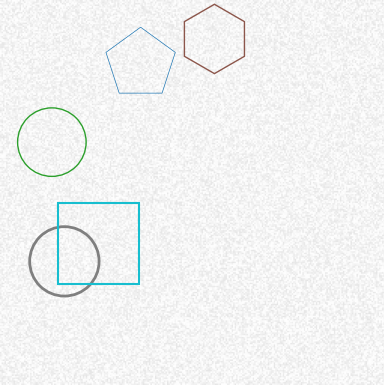[{"shape": "pentagon", "thickness": 0.5, "radius": 0.47, "center": [0.365, 0.835]}, {"shape": "circle", "thickness": 1, "radius": 0.44, "center": [0.135, 0.631]}, {"shape": "hexagon", "thickness": 1, "radius": 0.45, "center": [0.557, 0.899]}, {"shape": "circle", "thickness": 2, "radius": 0.45, "center": [0.167, 0.321]}, {"shape": "square", "thickness": 1.5, "radius": 0.52, "center": [0.256, 0.368]}]